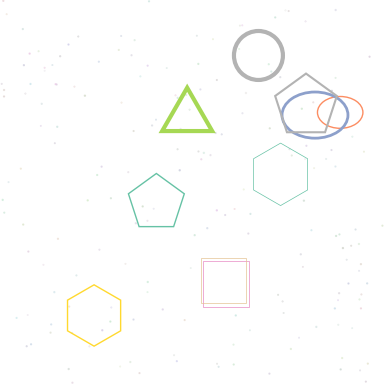[{"shape": "pentagon", "thickness": 1, "radius": 0.38, "center": [0.406, 0.473]}, {"shape": "hexagon", "thickness": 0.5, "radius": 0.41, "center": [0.729, 0.547]}, {"shape": "oval", "thickness": 1, "radius": 0.3, "center": [0.884, 0.708]}, {"shape": "oval", "thickness": 2, "radius": 0.43, "center": [0.818, 0.701]}, {"shape": "square", "thickness": 0.5, "radius": 0.3, "center": [0.588, 0.262]}, {"shape": "triangle", "thickness": 3, "radius": 0.38, "center": [0.486, 0.697]}, {"shape": "hexagon", "thickness": 1, "radius": 0.4, "center": [0.244, 0.181]}, {"shape": "square", "thickness": 0.5, "radius": 0.29, "center": [0.58, 0.272]}, {"shape": "pentagon", "thickness": 1.5, "radius": 0.42, "center": [0.795, 0.725]}, {"shape": "circle", "thickness": 3, "radius": 0.32, "center": [0.671, 0.856]}]